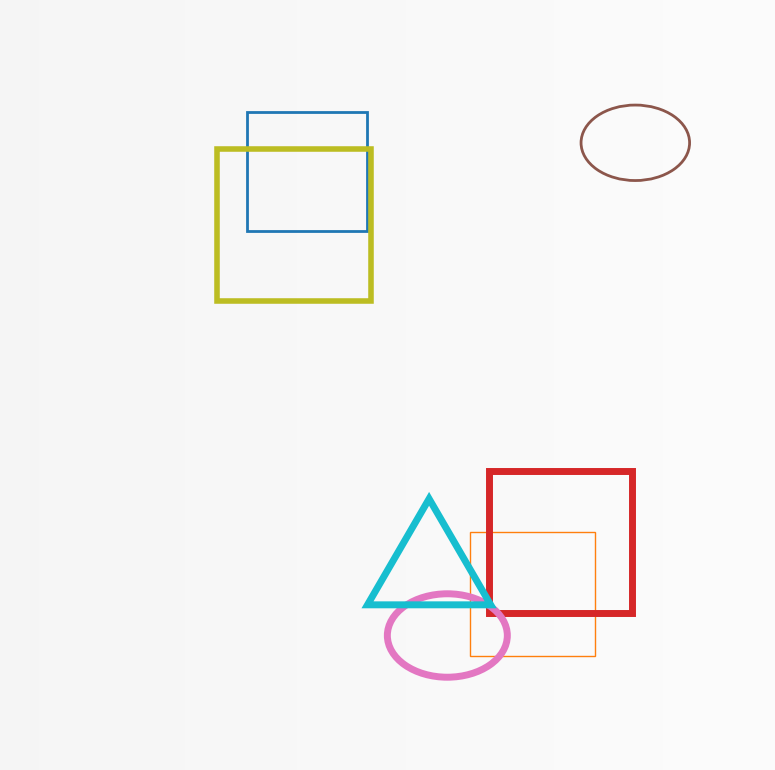[{"shape": "square", "thickness": 1, "radius": 0.39, "center": [0.396, 0.777]}, {"shape": "square", "thickness": 0.5, "radius": 0.4, "center": [0.687, 0.229]}, {"shape": "square", "thickness": 2.5, "radius": 0.46, "center": [0.724, 0.296]}, {"shape": "oval", "thickness": 1, "radius": 0.35, "center": [0.82, 0.815]}, {"shape": "oval", "thickness": 2.5, "radius": 0.39, "center": [0.577, 0.175]}, {"shape": "square", "thickness": 2, "radius": 0.5, "center": [0.379, 0.708]}, {"shape": "triangle", "thickness": 2.5, "radius": 0.46, "center": [0.554, 0.26]}]